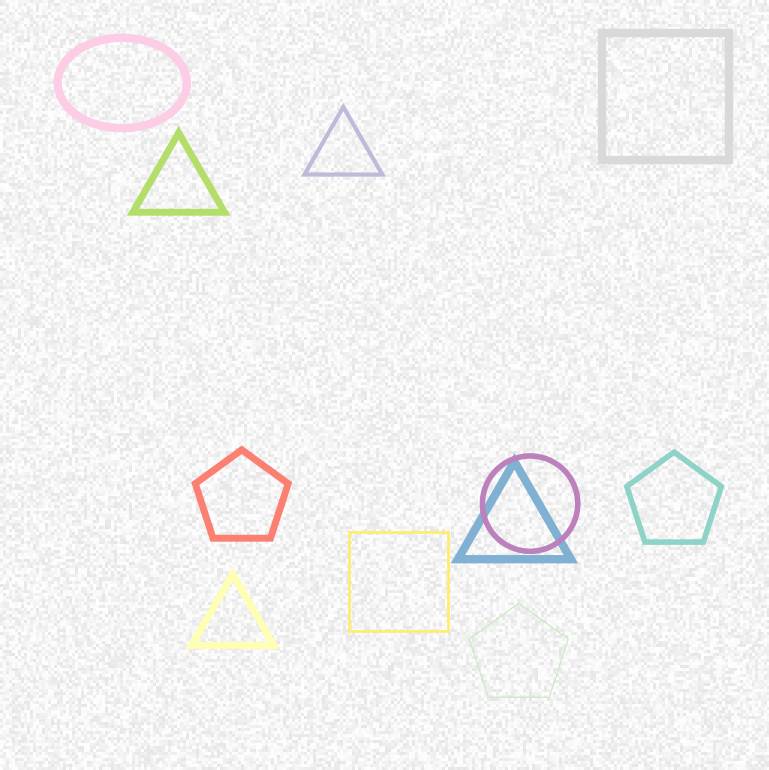[{"shape": "pentagon", "thickness": 2, "radius": 0.32, "center": [0.875, 0.348]}, {"shape": "triangle", "thickness": 2.5, "radius": 0.31, "center": [0.302, 0.193]}, {"shape": "triangle", "thickness": 1.5, "radius": 0.29, "center": [0.446, 0.803]}, {"shape": "pentagon", "thickness": 2.5, "radius": 0.32, "center": [0.314, 0.352]}, {"shape": "triangle", "thickness": 3, "radius": 0.42, "center": [0.668, 0.316]}, {"shape": "triangle", "thickness": 2.5, "radius": 0.34, "center": [0.232, 0.759]}, {"shape": "oval", "thickness": 3, "radius": 0.42, "center": [0.159, 0.892]}, {"shape": "square", "thickness": 3, "radius": 0.41, "center": [0.865, 0.875]}, {"shape": "circle", "thickness": 2, "radius": 0.31, "center": [0.688, 0.346]}, {"shape": "pentagon", "thickness": 0.5, "radius": 0.34, "center": [0.674, 0.149]}, {"shape": "square", "thickness": 1, "radius": 0.32, "center": [0.518, 0.245]}]